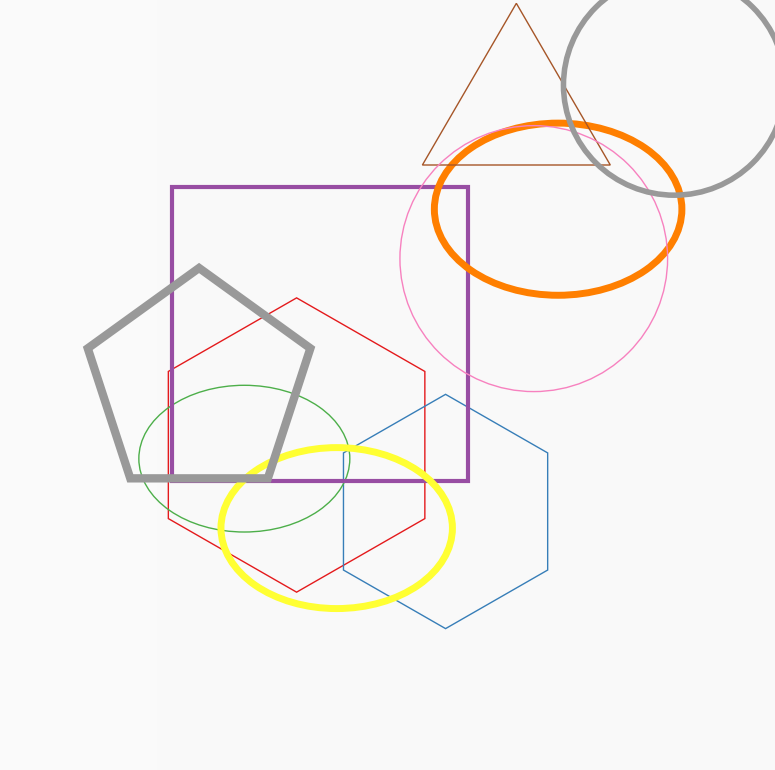[{"shape": "hexagon", "thickness": 0.5, "radius": 0.96, "center": [0.383, 0.422]}, {"shape": "hexagon", "thickness": 0.5, "radius": 0.76, "center": [0.575, 0.336]}, {"shape": "oval", "thickness": 0.5, "radius": 0.68, "center": [0.315, 0.404]}, {"shape": "square", "thickness": 1.5, "radius": 0.95, "center": [0.413, 0.567]}, {"shape": "oval", "thickness": 2.5, "radius": 0.8, "center": [0.72, 0.728]}, {"shape": "oval", "thickness": 2.5, "radius": 0.75, "center": [0.434, 0.314]}, {"shape": "triangle", "thickness": 0.5, "radius": 0.7, "center": [0.666, 0.856]}, {"shape": "circle", "thickness": 0.5, "radius": 0.86, "center": [0.689, 0.664]}, {"shape": "pentagon", "thickness": 3, "radius": 0.76, "center": [0.257, 0.501]}, {"shape": "circle", "thickness": 2, "radius": 0.72, "center": [0.87, 0.89]}]